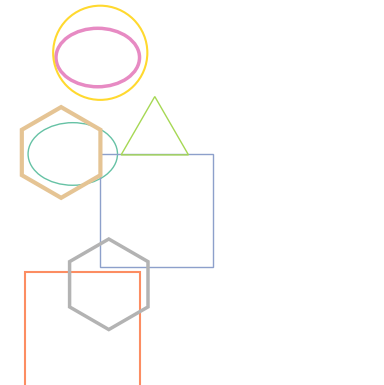[{"shape": "oval", "thickness": 1, "radius": 0.58, "center": [0.189, 0.6]}, {"shape": "square", "thickness": 1.5, "radius": 0.74, "center": [0.215, 0.144]}, {"shape": "square", "thickness": 1, "radius": 0.74, "center": [0.407, 0.453]}, {"shape": "oval", "thickness": 2.5, "radius": 0.54, "center": [0.254, 0.851]}, {"shape": "triangle", "thickness": 1, "radius": 0.51, "center": [0.402, 0.648]}, {"shape": "circle", "thickness": 1.5, "radius": 0.61, "center": [0.26, 0.863]}, {"shape": "hexagon", "thickness": 3, "radius": 0.59, "center": [0.159, 0.604]}, {"shape": "hexagon", "thickness": 2.5, "radius": 0.59, "center": [0.283, 0.262]}]